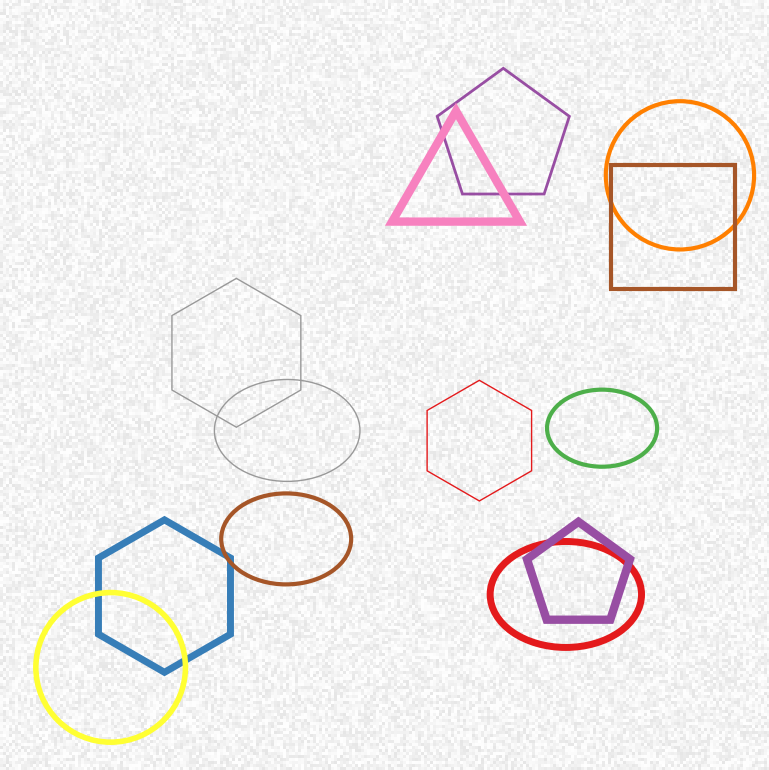[{"shape": "oval", "thickness": 2.5, "radius": 0.49, "center": [0.735, 0.228]}, {"shape": "hexagon", "thickness": 0.5, "radius": 0.39, "center": [0.623, 0.428]}, {"shape": "hexagon", "thickness": 2.5, "radius": 0.49, "center": [0.214, 0.226]}, {"shape": "oval", "thickness": 1.5, "radius": 0.36, "center": [0.782, 0.444]}, {"shape": "pentagon", "thickness": 1, "radius": 0.45, "center": [0.654, 0.821]}, {"shape": "pentagon", "thickness": 3, "radius": 0.35, "center": [0.751, 0.252]}, {"shape": "circle", "thickness": 1.5, "radius": 0.48, "center": [0.883, 0.772]}, {"shape": "circle", "thickness": 2, "radius": 0.49, "center": [0.144, 0.133]}, {"shape": "square", "thickness": 1.5, "radius": 0.4, "center": [0.874, 0.705]}, {"shape": "oval", "thickness": 1.5, "radius": 0.42, "center": [0.372, 0.3]}, {"shape": "triangle", "thickness": 3, "radius": 0.48, "center": [0.592, 0.76]}, {"shape": "oval", "thickness": 0.5, "radius": 0.47, "center": [0.373, 0.441]}, {"shape": "hexagon", "thickness": 0.5, "radius": 0.48, "center": [0.307, 0.542]}]